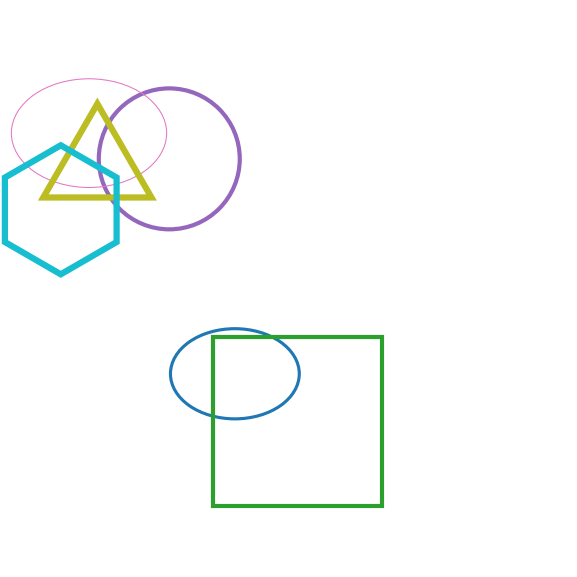[{"shape": "oval", "thickness": 1.5, "radius": 0.56, "center": [0.407, 0.352]}, {"shape": "square", "thickness": 2, "radius": 0.73, "center": [0.515, 0.269]}, {"shape": "circle", "thickness": 2, "radius": 0.61, "center": [0.293, 0.724]}, {"shape": "oval", "thickness": 0.5, "radius": 0.67, "center": [0.154, 0.769]}, {"shape": "triangle", "thickness": 3, "radius": 0.54, "center": [0.169, 0.711]}, {"shape": "hexagon", "thickness": 3, "radius": 0.56, "center": [0.105, 0.636]}]